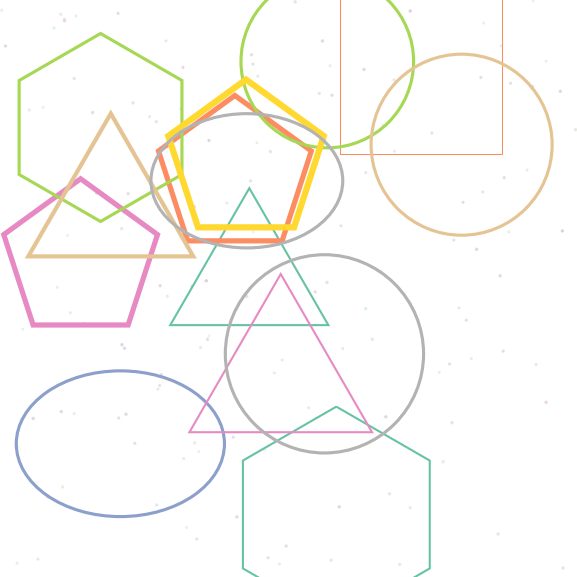[{"shape": "hexagon", "thickness": 1, "radius": 0.93, "center": [0.582, 0.108]}, {"shape": "triangle", "thickness": 1, "radius": 0.79, "center": [0.432, 0.515]}, {"shape": "square", "thickness": 0.5, "radius": 0.7, "center": [0.729, 0.873]}, {"shape": "pentagon", "thickness": 2.5, "radius": 0.7, "center": [0.407, 0.695]}, {"shape": "oval", "thickness": 1.5, "radius": 0.9, "center": [0.208, 0.231]}, {"shape": "triangle", "thickness": 1, "radius": 0.91, "center": [0.486, 0.342]}, {"shape": "pentagon", "thickness": 2.5, "radius": 0.7, "center": [0.14, 0.55]}, {"shape": "hexagon", "thickness": 1.5, "radius": 0.81, "center": [0.174, 0.778]}, {"shape": "circle", "thickness": 1.5, "radius": 0.75, "center": [0.567, 0.893]}, {"shape": "pentagon", "thickness": 3, "radius": 0.71, "center": [0.426, 0.72]}, {"shape": "circle", "thickness": 1.5, "radius": 0.78, "center": [0.799, 0.749]}, {"shape": "triangle", "thickness": 2, "radius": 0.82, "center": [0.192, 0.638]}, {"shape": "circle", "thickness": 1.5, "radius": 0.86, "center": [0.562, 0.386]}, {"shape": "oval", "thickness": 1.5, "radius": 0.83, "center": [0.427, 0.686]}]